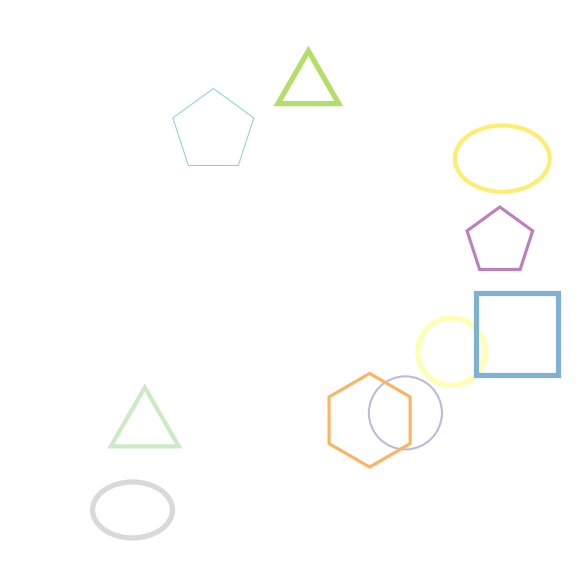[{"shape": "pentagon", "thickness": 0.5, "radius": 0.37, "center": [0.369, 0.772]}, {"shape": "circle", "thickness": 2.5, "radius": 0.29, "center": [0.782, 0.39]}, {"shape": "circle", "thickness": 1, "radius": 0.32, "center": [0.702, 0.284]}, {"shape": "square", "thickness": 2.5, "radius": 0.35, "center": [0.896, 0.421]}, {"shape": "hexagon", "thickness": 1.5, "radius": 0.41, "center": [0.64, 0.271]}, {"shape": "triangle", "thickness": 2.5, "radius": 0.3, "center": [0.534, 0.85]}, {"shape": "oval", "thickness": 2.5, "radius": 0.35, "center": [0.229, 0.116]}, {"shape": "pentagon", "thickness": 1.5, "radius": 0.3, "center": [0.866, 0.581]}, {"shape": "triangle", "thickness": 2, "radius": 0.34, "center": [0.251, 0.26]}, {"shape": "oval", "thickness": 2, "radius": 0.41, "center": [0.87, 0.725]}]